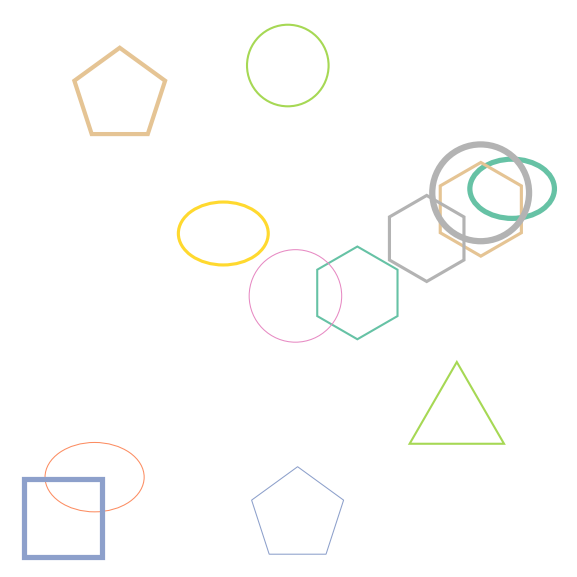[{"shape": "hexagon", "thickness": 1, "radius": 0.4, "center": [0.619, 0.492]}, {"shape": "oval", "thickness": 2.5, "radius": 0.37, "center": [0.887, 0.672]}, {"shape": "oval", "thickness": 0.5, "radius": 0.43, "center": [0.164, 0.173]}, {"shape": "square", "thickness": 2.5, "radius": 0.34, "center": [0.109, 0.102]}, {"shape": "pentagon", "thickness": 0.5, "radius": 0.42, "center": [0.515, 0.107]}, {"shape": "circle", "thickness": 0.5, "radius": 0.4, "center": [0.512, 0.487]}, {"shape": "triangle", "thickness": 1, "radius": 0.47, "center": [0.791, 0.278]}, {"shape": "circle", "thickness": 1, "radius": 0.35, "center": [0.498, 0.886]}, {"shape": "oval", "thickness": 1.5, "radius": 0.39, "center": [0.387, 0.595]}, {"shape": "pentagon", "thickness": 2, "radius": 0.41, "center": [0.207, 0.834]}, {"shape": "hexagon", "thickness": 1.5, "radius": 0.41, "center": [0.833, 0.637]}, {"shape": "circle", "thickness": 3, "radius": 0.42, "center": [0.832, 0.665]}, {"shape": "hexagon", "thickness": 1.5, "radius": 0.37, "center": [0.739, 0.586]}]